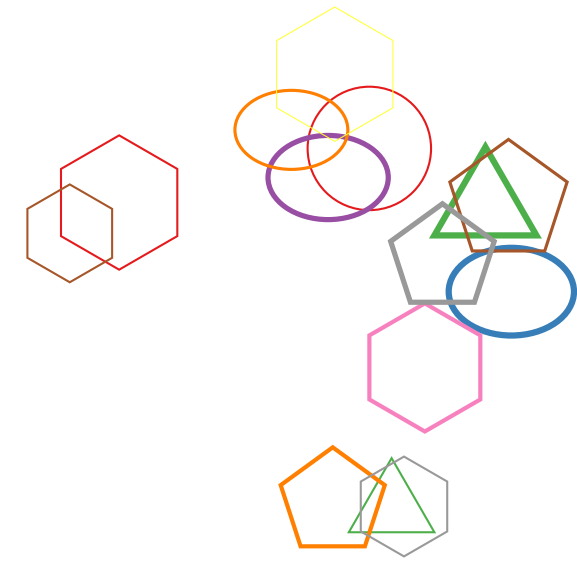[{"shape": "circle", "thickness": 1, "radius": 0.53, "center": [0.64, 0.742]}, {"shape": "hexagon", "thickness": 1, "radius": 0.58, "center": [0.206, 0.648]}, {"shape": "oval", "thickness": 3, "radius": 0.54, "center": [0.885, 0.494]}, {"shape": "triangle", "thickness": 1, "radius": 0.43, "center": [0.678, 0.12]}, {"shape": "triangle", "thickness": 3, "radius": 0.51, "center": [0.841, 0.643]}, {"shape": "oval", "thickness": 2.5, "radius": 0.52, "center": [0.568, 0.692]}, {"shape": "oval", "thickness": 1.5, "radius": 0.49, "center": [0.505, 0.774]}, {"shape": "pentagon", "thickness": 2, "radius": 0.47, "center": [0.576, 0.13]}, {"shape": "hexagon", "thickness": 0.5, "radius": 0.58, "center": [0.58, 0.871]}, {"shape": "hexagon", "thickness": 1, "radius": 0.42, "center": [0.121, 0.595]}, {"shape": "pentagon", "thickness": 1.5, "radius": 0.53, "center": [0.88, 0.651]}, {"shape": "hexagon", "thickness": 2, "radius": 0.55, "center": [0.736, 0.363]}, {"shape": "pentagon", "thickness": 2.5, "radius": 0.47, "center": [0.766, 0.552]}, {"shape": "hexagon", "thickness": 1, "radius": 0.43, "center": [0.7, 0.122]}]